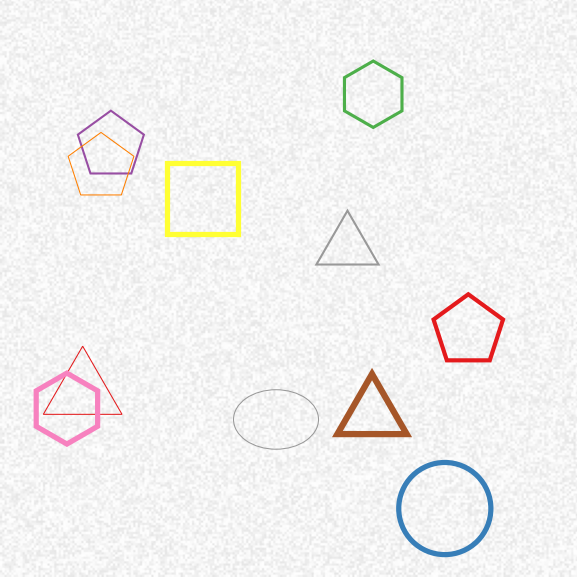[{"shape": "pentagon", "thickness": 2, "radius": 0.32, "center": [0.811, 0.426]}, {"shape": "triangle", "thickness": 0.5, "radius": 0.39, "center": [0.143, 0.321]}, {"shape": "circle", "thickness": 2.5, "radius": 0.4, "center": [0.77, 0.119]}, {"shape": "hexagon", "thickness": 1.5, "radius": 0.29, "center": [0.646, 0.836]}, {"shape": "pentagon", "thickness": 1, "radius": 0.3, "center": [0.192, 0.747]}, {"shape": "pentagon", "thickness": 0.5, "radius": 0.3, "center": [0.175, 0.71]}, {"shape": "square", "thickness": 2.5, "radius": 0.31, "center": [0.351, 0.655]}, {"shape": "triangle", "thickness": 3, "radius": 0.35, "center": [0.644, 0.282]}, {"shape": "hexagon", "thickness": 2.5, "radius": 0.31, "center": [0.116, 0.292]}, {"shape": "oval", "thickness": 0.5, "radius": 0.37, "center": [0.478, 0.273]}, {"shape": "triangle", "thickness": 1, "radius": 0.31, "center": [0.602, 0.572]}]